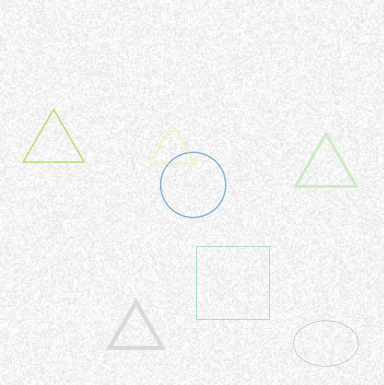[{"shape": "square", "thickness": 0.5, "radius": 0.48, "center": [0.604, 0.266]}, {"shape": "oval", "thickness": 0.5, "radius": 0.42, "center": [0.847, 0.108]}, {"shape": "circle", "thickness": 1, "radius": 0.42, "center": [0.502, 0.52]}, {"shape": "triangle", "thickness": 1, "radius": 0.46, "center": [0.139, 0.625]}, {"shape": "triangle", "thickness": 3, "radius": 0.4, "center": [0.353, 0.136]}, {"shape": "triangle", "thickness": 2, "radius": 0.46, "center": [0.847, 0.562]}, {"shape": "triangle", "thickness": 0.5, "radius": 0.34, "center": [0.448, 0.608]}]